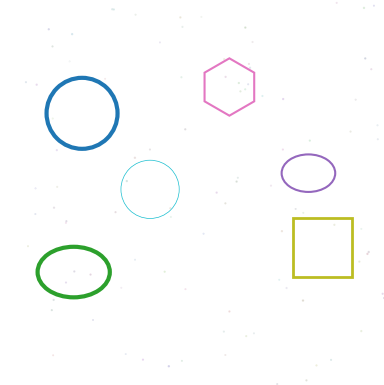[{"shape": "circle", "thickness": 3, "radius": 0.46, "center": [0.213, 0.706]}, {"shape": "oval", "thickness": 3, "radius": 0.47, "center": [0.191, 0.293]}, {"shape": "oval", "thickness": 1.5, "radius": 0.35, "center": [0.801, 0.55]}, {"shape": "hexagon", "thickness": 1.5, "radius": 0.37, "center": [0.596, 0.774]}, {"shape": "square", "thickness": 2, "radius": 0.38, "center": [0.837, 0.357]}, {"shape": "circle", "thickness": 0.5, "radius": 0.38, "center": [0.39, 0.508]}]